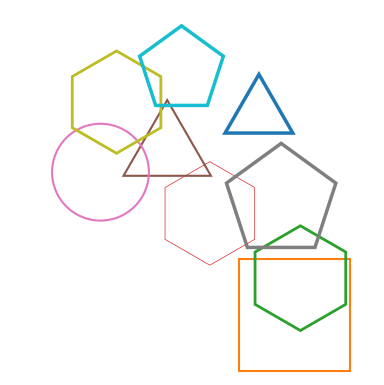[{"shape": "triangle", "thickness": 2.5, "radius": 0.51, "center": [0.673, 0.705]}, {"shape": "square", "thickness": 1.5, "radius": 0.73, "center": [0.765, 0.182]}, {"shape": "hexagon", "thickness": 2, "radius": 0.68, "center": [0.78, 0.277]}, {"shape": "hexagon", "thickness": 0.5, "radius": 0.67, "center": [0.545, 0.446]}, {"shape": "triangle", "thickness": 1.5, "radius": 0.66, "center": [0.434, 0.609]}, {"shape": "circle", "thickness": 1.5, "radius": 0.63, "center": [0.261, 0.553]}, {"shape": "pentagon", "thickness": 2.5, "radius": 0.75, "center": [0.73, 0.478]}, {"shape": "hexagon", "thickness": 2, "radius": 0.66, "center": [0.303, 0.735]}, {"shape": "pentagon", "thickness": 2.5, "radius": 0.57, "center": [0.471, 0.819]}]